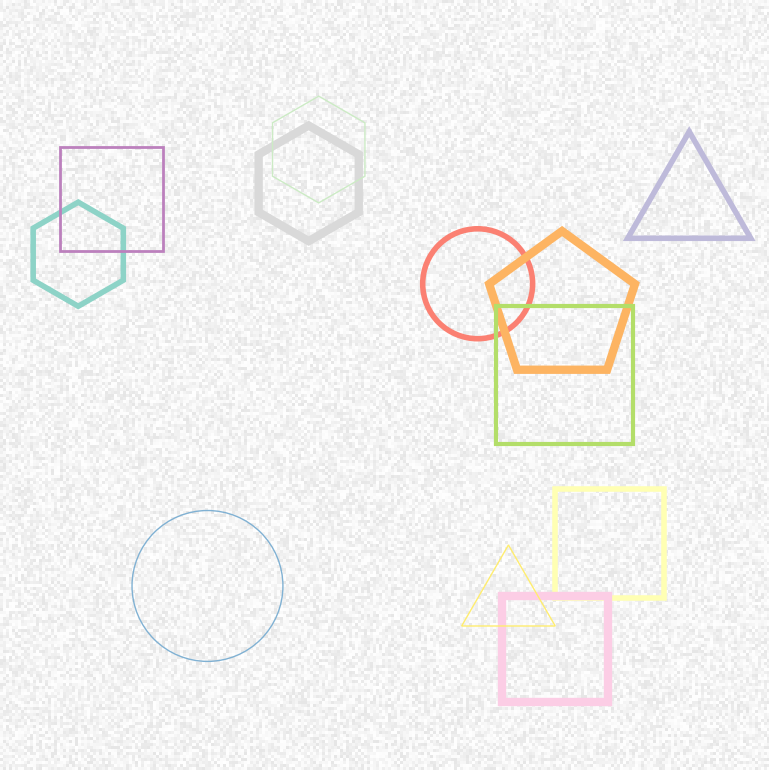[{"shape": "hexagon", "thickness": 2, "radius": 0.34, "center": [0.102, 0.67]}, {"shape": "square", "thickness": 2, "radius": 0.35, "center": [0.792, 0.294]}, {"shape": "triangle", "thickness": 2, "radius": 0.46, "center": [0.895, 0.737]}, {"shape": "circle", "thickness": 2, "radius": 0.36, "center": [0.62, 0.631]}, {"shape": "circle", "thickness": 0.5, "radius": 0.49, "center": [0.269, 0.239]}, {"shape": "pentagon", "thickness": 3, "radius": 0.5, "center": [0.73, 0.6]}, {"shape": "square", "thickness": 1.5, "radius": 0.45, "center": [0.733, 0.513]}, {"shape": "square", "thickness": 3, "radius": 0.34, "center": [0.721, 0.157]}, {"shape": "hexagon", "thickness": 3, "radius": 0.38, "center": [0.401, 0.762]}, {"shape": "square", "thickness": 1, "radius": 0.34, "center": [0.145, 0.741]}, {"shape": "hexagon", "thickness": 0.5, "radius": 0.35, "center": [0.414, 0.806]}, {"shape": "triangle", "thickness": 0.5, "radius": 0.35, "center": [0.66, 0.222]}]